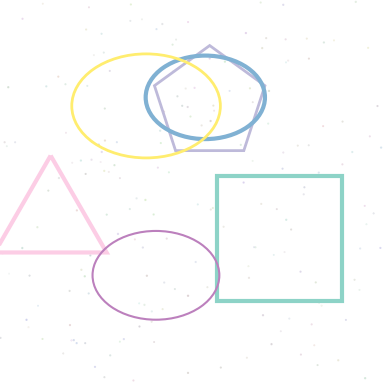[{"shape": "square", "thickness": 3, "radius": 0.81, "center": [0.726, 0.38]}, {"shape": "pentagon", "thickness": 2, "radius": 0.75, "center": [0.545, 0.731]}, {"shape": "oval", "thickness": 3, "radius": 0.77, "center": [0.533, 0.747]}, {"shape": "triangle", "thickness": 3, "radius": 0.84, "center": [0.132, 0.428]}, {"shape": "oval", "thickness": 1.5, "radius": 0.82, "center": [0.405, 0.285]}, {"shape": "oval", "thickness": 2, "radius": 0.97, "center": [0.379, 0.725]}]